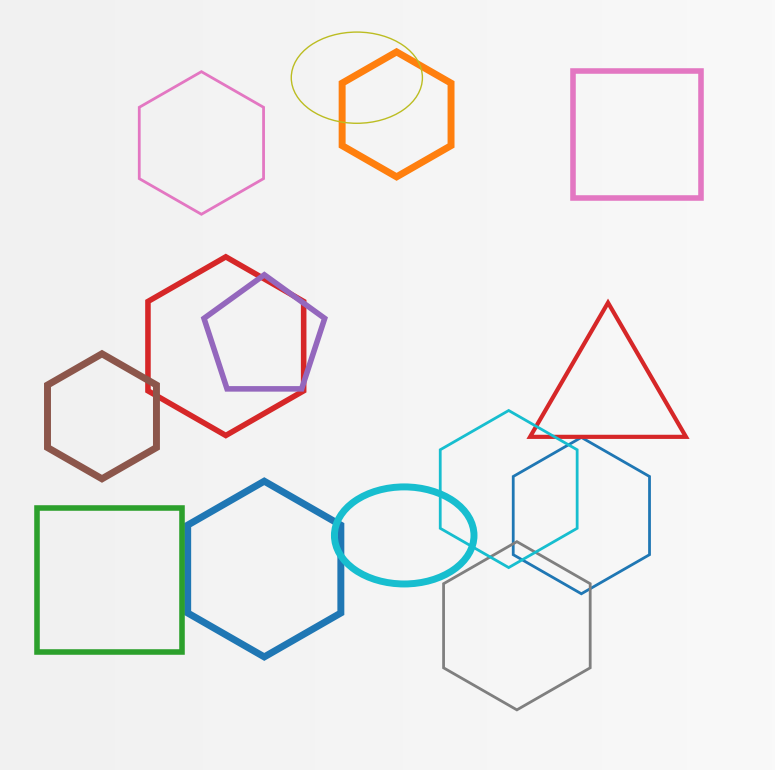[{"shape": "hexagon", "thickness": 2.5, "radius": 0.57, "center": [0.341, 0.261]}, {"shape": "hexagon", "thickness": 1, "radius": 0.51, "center": [0.75, 0.33]}, {"shape": "hexagon", "thickness": 2.5, "radius": 0.41, "center": [0.512, 0.851]}, {"shape": "square", "thickness": 2, "radius": 0.47, "center": [0.142, 0.247]}, {"shape": "hexagon", "thickness": 2, "radius": 0.58, "center": [0.291, 0.55]}, {"shape": "triangle", "thickness": 1.5, "radius": 0.58, "center": [0.785, 0.491]}, {"shape": "pentagon", "thickness": 2, "radius": 0.41, "center": [0.341, 0.561]}, {"shape": "hexagon", "thickness": 2.5, "radius": 0.41, "center": [0.132, 0.459]}, {"shape": "square", "thickness": 2, "radius": 0.41, "center": [0.822, 0.825]}, {"shape": "hexagon", "thickness": 1, "radius": 0.46, "center": [0.26, 0.814]}, {"shape": "hexagon", "thickness": 1, "radius": 0.55, "center": [0.667, 0.187]}, {"shape": "oval", "thickness": 0.5, "radius": 0.42, "center": [0.46, 0.899]}, {"shape": "oval", "thickness": 2.5, "radius": 0.45, "center": [0.522, 0.305]}, {"shape": "hexagon", "thickness": 1, "radius": 0.51, "center": [0.656, 0.365]}]